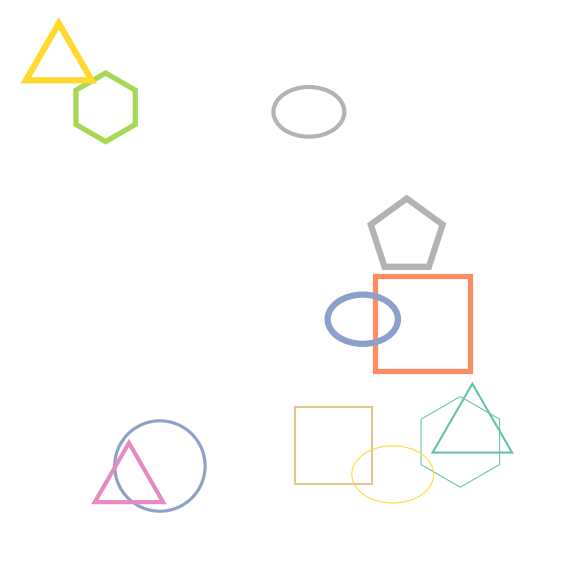[{"shape": "hexagon", "thickness": 0.5, "radius": 0.39, "center": [0.797, 0.234]}, {"shape": "triangle", "thickness": 1, "radius": 0.4, "center": [0.818, 0.255]}, {"shape": "square", "thickness": 2.5, "radius": 0.41, "center": [0.732, 0.439]}, {"shape": "oval", "thickness": 3, "radius": 0.3, "center": [0.628, 0.446]}, {"shape": "circle", "thickness": 1.5, "radius": 0.39, "center": [0.277, 0.192]}, {"shape": "triangle", "thickness": 2, "radius": 0.34, "center": [0.223, 0.164]}, {"shape": "hexagon", "thickness": 2.5, "radius": 0.3, "center": [0.183, 0.813]}, {"shape": "oval", "thickness": 0.5, "radius": 0.35, "center": [0.68, 0.178]}, {"shape": "triangle", "thickness": 3, "radius": 0.33, "center": [0.102, 0.893]}, {"shape": "square", "thickness": 1, "radius": 0.33, "center": [0.577, 0.228]}, {"shape": "oval", "thickness": 2, "radius": 0.31, "center": [0.535, 0.805]}, {"shape": "pentagon", "thickness": 3, "radius": 0.33, "center": [0.704, 0.59]}]